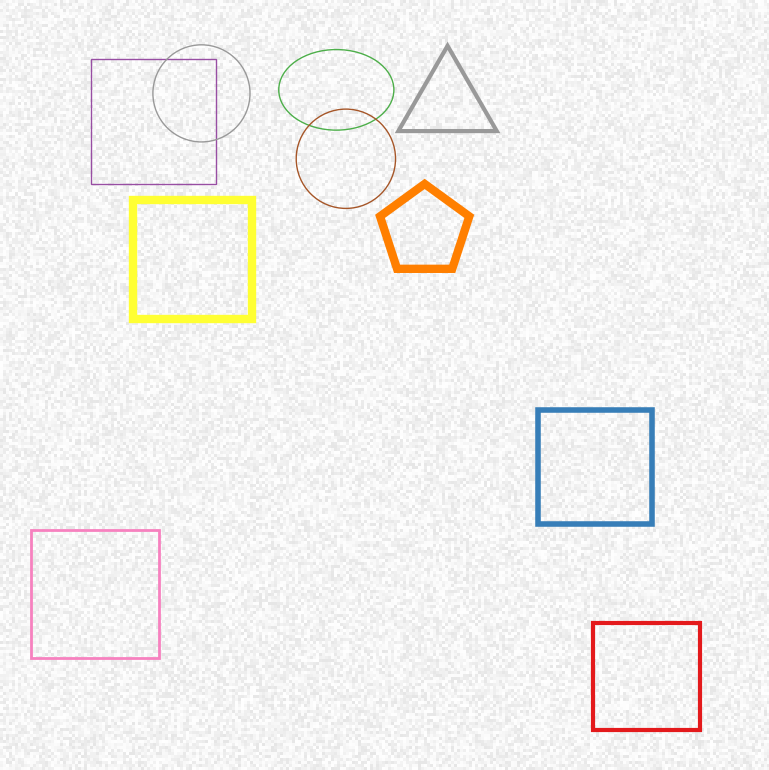[{"shape": "square", "thickness": 1.5, "radius": 0.35, "center": [0.839, 0.122]}, {"shape": "square", "thickness": 2, "radius": 0.37, "center": [0.773, 0.393]}, {"shape": "oval", "thickness": 0.5, "radius": 0.37, "center": [0.437, 0.883]}, {"shape": "square", "thickness": 0.5, "radius": 0.41, "center": [0.199, 0.842]}, {"shape": "pentagon", "thickness": 3, "radius": 0.3, "center": [0.551, 0.7]}, {"shape": "square", "thickness": 3, "radius": 0.39, "center": [0.25, 0.663]}, {"shape": "circle", "thickness": 0.5, "radius": 0.32, "center": [0.449, 0.794]}, {"shape": "square", "thickness": 1, "radius": 0.42, "center": [0.123, 0.228]}, {"shape": "circle", "thickness": 0.5, "radius": 0.32, "center": [0.262, 0.879]}, {"shape": "triangle", "thickness": 1.5, "radius": 0.37, "center": [0.581, 0.867]}]